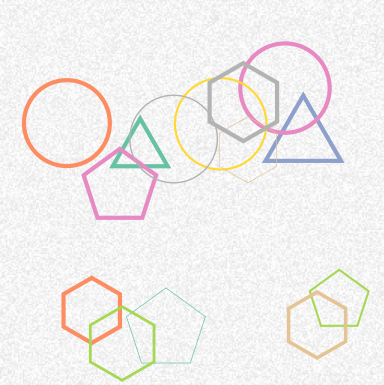[{"shape": "triangle", "thickness": 3, "radius": 0.41, "center": [0.364, 0.609]}, {"shape": "pentagon", "thickness": 0.5, "radius": 0.54, "center": [0.431, 0.144]}, {"shape": "circle", "thickness": 3, "radius": 0.56, "center": [0.174, 0.68]}, {"shape": "hexagon", "thickness": 3, "radius": 0.42, "center": [0.238, 0.194]}, {"shape": "triangle", "thickness": 3, "radius": 0.57, "center": [0.788, 0.639]}, {"shape": "circle", "thickness": 3, "radius": 0.58, "center": [0.74, 0.771]}, {"shape": "pentagon", "thickness": 3, "radius": 0.49, "center": [0.311, 0.514]}, {"shape": "pentagon", "thickness": 1.5, "radius": 0.4, "center": [0.881, 0.219]}, {"shape": "hexagon", "thickness": 2, "radius": 0.48, "center": [0.317, 0.108]}, {"shape": "circle", "thickness": 1.5, "radius": 0.59, "center": [0.573, 0.678]}, {"shape": "hexagon", "thickness": 2.5, "radius": 0.43, "center": [0.824, 0.156]}, {"shape": "hexagon", "thickness": 0.5, "radius": 0.43, "center": [0.644, 0.611]}, {"shape": "circle", "thickness": 1, "radius": 0.57, "center": [0.451, 0.639]}, {"shape": "hexagon", "thickness": 3, "radius": 0.51, "center": [0.632, 0.735]}]